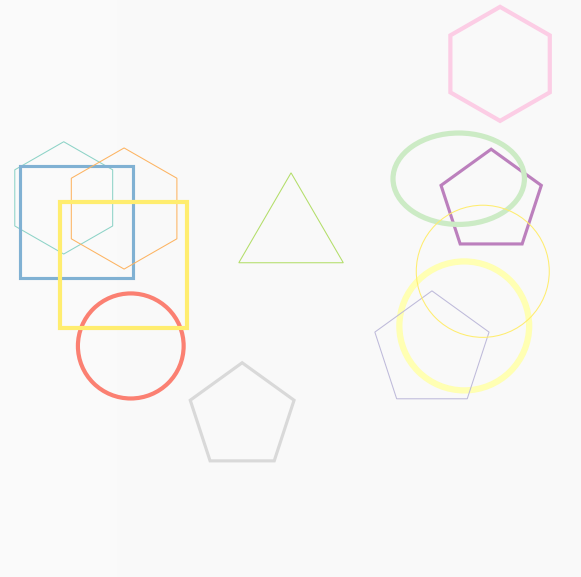[{"shape": "hexagon", "thickness": 0.5, "radius": 0.49, "center": [0.11, 0.656]}, {"shape": "circle", "thickness": 3, "radius": 0.56, "center": [0.799, 0.435]}, {"shape": "pentagon", "thickness": 0.5, "radius": 0.52, "center": [0.743, 0.392]}, {"shape": "circle", "thickness": 2, "radius": 0.45, "center": [0.225, 0.4]}, {"shape": "square", "thickness": 1.5, "radius": 0.49, "center": [0.132, 0.614]}, {"shape": "hexagon", "thickness": 0.5, "radius": 0.52, "center": [0.214, 0.638]}, {"shape": "triangle", "thickness": 0.5, "radius": 0.52, "center": [0.501, 0.596]}, {"shape": "hexagon", "thickness": 2, "radius": 0.49, "center": [0.86, 0.889]}, {"shape": "pentagon", "thickness": 1.5, "radius": 0.47, "center": [0.417, 0.277]}, {"shape": "pentagon", "thickness": 1.5, "radius": 0.45, "center": [0.845, 0.65]}, {"shape": "oval", "thickness": 2.5, "radius": 0.57, "center": [0.789, 0.69]}, {"shape": "square", "thickness": 2, "radius": 0.55, "center": [0.212, 0.54]}, {"shape": "circle", "thickness": 0.5, "radius": 0.57, "center": [0.831, 0.529]}]